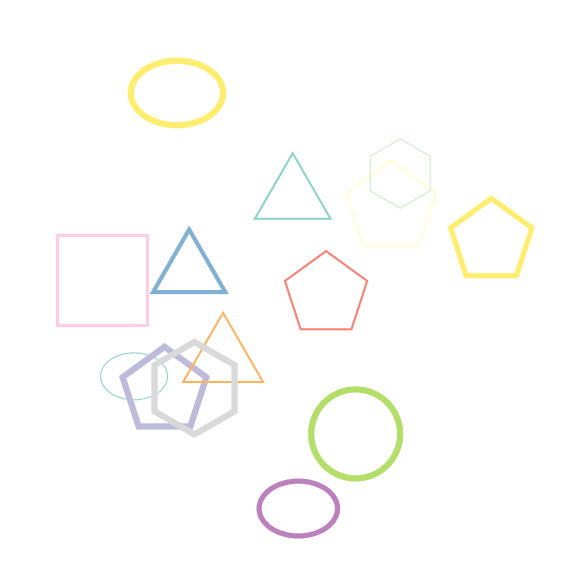[{"shape": "oval", "thickness": 0.5, "radius": 0.29, "center": [0.232, 0.347]}, {"shape": "triangle", "thickness": 1, "radius": 0.38, "center": [0.507, 0.658]}, {"shape": "pentagon", "thickness": 0.5, "radius": 0.41, "center": [0.677, 0.639]}, {"shape": "pentagon", "thickness": 3, "radius": 0.38, "center": [0.285, 0.322]}, {"shape": "pentagon", "thickness": 1, "radius": 0.37, "center": [0.565, 0.489]}, {"shape": "triangle", "thickness": 2, "radius": 0.36, "center": [0.328, 0.529]}, {"shape": "triangle", "thickness": 1, "radius": 0.4, "center": [0.386, 0.378]}, {"shape": "circle", "thickness": 3, "radius": 0.39, "center": [0.616, 0.248]}, {"shape": "square", "thickness": 1.5, "radius": 0.39, "center": [0.176, 0.514]}, {"shape": "hexagon", "thickness": 3, "radius": 0.4, "center": [0.337, 0.327]}, {"shape": "oval", "thickness": 2.5, "radius": 0.34, "center": [0.517, 0.119]}, {"shape": "hexagon", "thickness": 0.5, "radius": 0.3, "center": [0.693, 0.699]}, {"shape": "oval", "thickness": 3, "radius": 0.4, "center": [0.306, 0.838]}, {"shape": "pentagon", "thickness": 2.5, "radius": 0.37, "center": [0.851, 0.582]}]